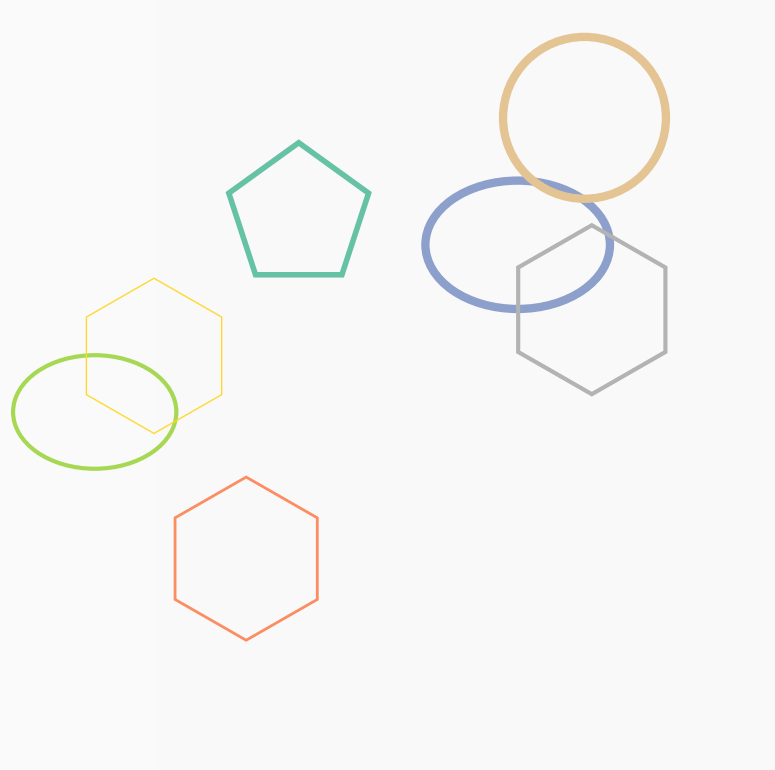[{"shape": "pentagon", "thickness": 2, "radius": 0.47, "center": [0.385, 0.72]}, {"shape": "hexagon", "thickness": 1, "radius": 0.53, "center": [0.318, 0.274]}, {"shape": "oval", "thickness": 3, "radius": 0.6, "center": [0.668, 0.682]}, {"shape": "oval", "thickness": 1.5, "radius": 0.53, "center": [0.122, 0.465]}, {"shape": "hexagon", "thickness": 0.5, "radius": 0.5, "center": [0.199, 0.538]}, {"shape": "circle", "thickness": 3, "radius": 0.53, "center": [0.754, 0.847]}, {"shape": "hexagon", "thickness": 1.5, "radius": 0.55, "center": [0.764, 0.598]}]